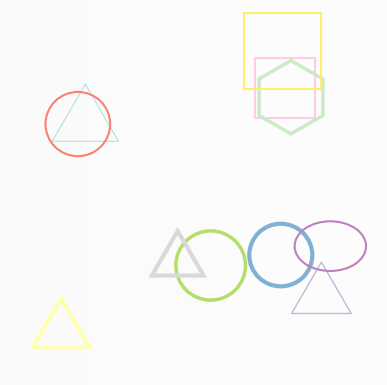[{"shape": "triangle", "thickness": 0.5, "radius": 0.49, "center": [0.22, 0.683]}, {"shape": "triangle", "thickness": 3, "radius": 0.42, "center": [0.158, 0.14]}, {"shape": "triangle", "thickness": 1, "radius": 0.44, "center": [0.829, 0.23]}, {"shape": "circle", "thickness": 1.5, "radius": 0.42, "center": [0.201, 0.678]}, {"shape": "circle", "thickness": 3, "radius": 0.41, "center": [0.725, 0.338]}, {"shape": "circle", "thickness": 2.5, "radius": 0.45, "center": [0.544, 0.31]}, {"shape": "square", "thickness": 1.5, "radius": 0.39, "center": [0.735, 0.771]}, {"shape": "triangle", "thickness": 3, "radius": 0.39, "center": [0.459, 0.323]}, {"shape": "oval", "thickness": 1.5, "radius": 0.46, "center": [0.852, 0.361]}, {"shape": "hexagon", "thickness": 2.5, "radius": 0.48, "center": [0.751, 0.748]}, {"shape": "square", "thickness": 1.5, "radius": 0.49, "center": [0.729, 0.868]}]